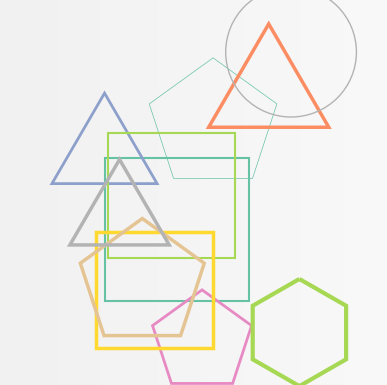[{"shape": "square", "thickness": 1.5, "radius": 0.92, "center": [0.457, 0.404]}, {"shape": "pentagon", "thickness": 0.5, "radius": 0.87, "center": [0.55, 0.677]}, {"shape": "triangle", "thickness": 2.5, "radius": 0.89, "center": [0.693, 0.759]}, {"shape": "triangle", "thickness": 2, "radius": 0.78, "center": [0.27, 0.601]}, {"shape": "pentagon", "thickness": 2, "radius": 0.67, "center": [0.521, 0.113]}, {"shape": "square", "thickness": 1.5, "radius": 0.82, "center": [0.443, 0.492]}, {"shape": "hexagon", "thickness": 3, "radius": 0.7, "center": [0.773, 0.136]}, {"shape": "square", "thickness": 2.5, "radius": 0.75, "center": [0.399, 0.246]}, {"shape": "pentagon", "thickness": 2.5, "radius": 0.84, "center": [0.367, 0.264]}, {"shape": "circle", "thickness": 1, "radius": 0.84, "center": [0.751, 0.865]}, {"shape": "triangle", "thickness": 2.5, "radius": 0.74, "center": [0.308, 0.438]}]